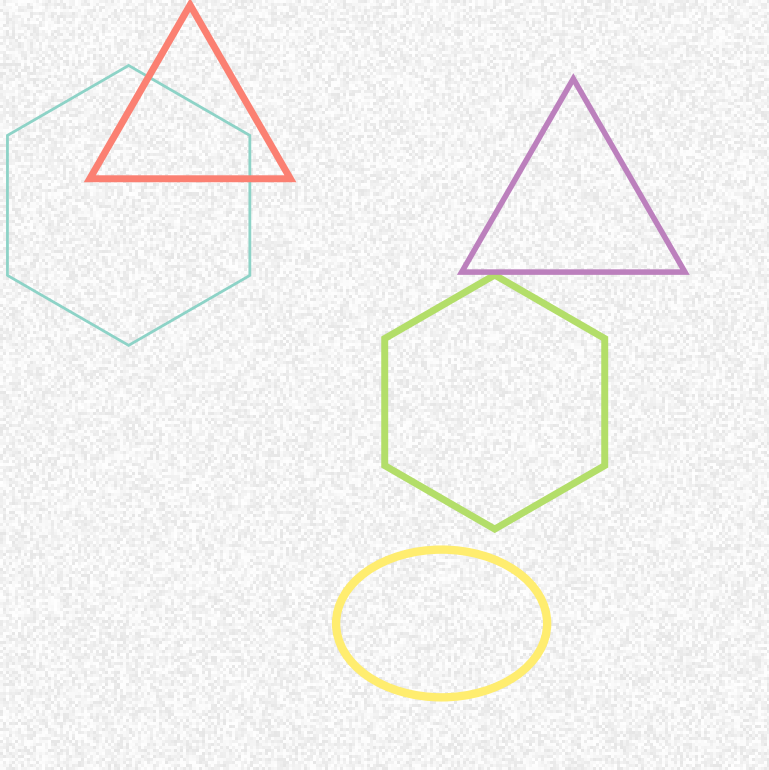[{"shape": "hexagon", "thickness": 1, "radius": 0.91, "center": [0.167, 0.733]}, {"shape": "triangle", "thickness": 2.5, "radius": 0.75, "center": [0.247, 0.843]}, {"shape": "hexagon", "thickness": 2.5, "radius": 0.82, "center": [0.643, 0.478]}, {"shape": "triangle", "thickness": 2, "radius": 0.84, "center": [0.745, 0.73]}, {"shape": "oval", "thickness": 3, "radius": 0.69, "center": [0.574, 0.19]}]